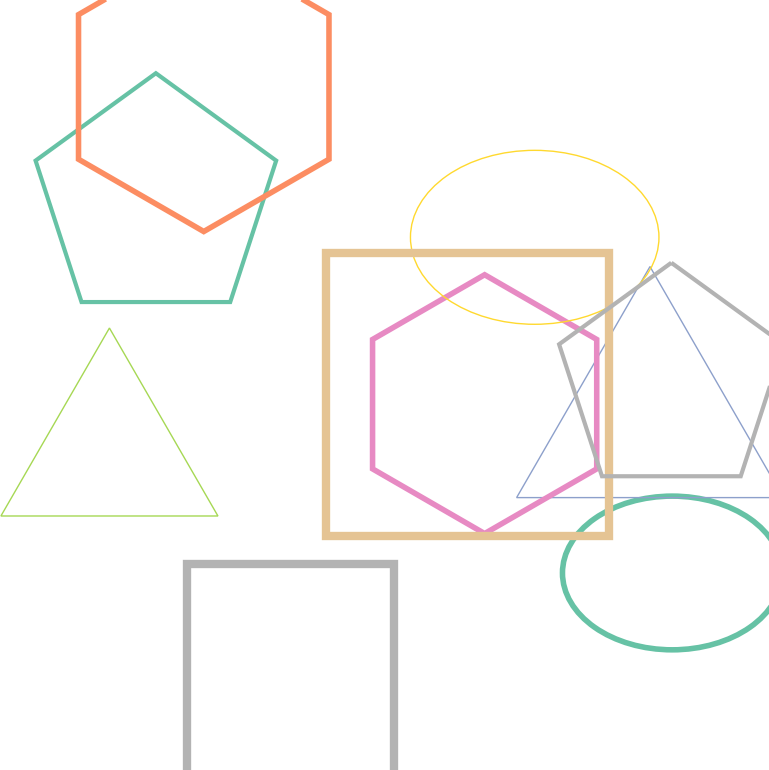[{"shape": "oval", "thickness": 2, "radius": 0.71, "center": [0.873, 0.256]}, {"shape": "pentagon", "thickness": 1.5, "radius": 0.82, "center": [0.202, 0.741]}, {"shape": "hexagon", "thickness": 2, "radius": 0.94, "center": [0.265, 0.887]}, {"shape": "triangle", "thickness": 0.5, "radius": 1.0, "center": [0.844, 0.454]}, {"shape": "hexagon", "thickness": 2, "radius": 0.84, "center": [0.629, 0.475]}, {"shape": "triangle", "thickness": 0.5, "radius": 0.81, "center": [0.142, 0.411]}, {"shape": "oval", "thickness": 0.5, "radius": 0.81, "center": [0.694, 0.692]}, {"shape": "square", "thickness": 3, "radius": 0.92, "center": [0.607, 0.488]}, {"shape": "pentagon", "thickness": 1.5, "radius": 0.77, "center": [0.872, 0.505]}, {"shape": "square", "thickness": 3, "radius": 0.67, "center": [0.378, 0.133]}]